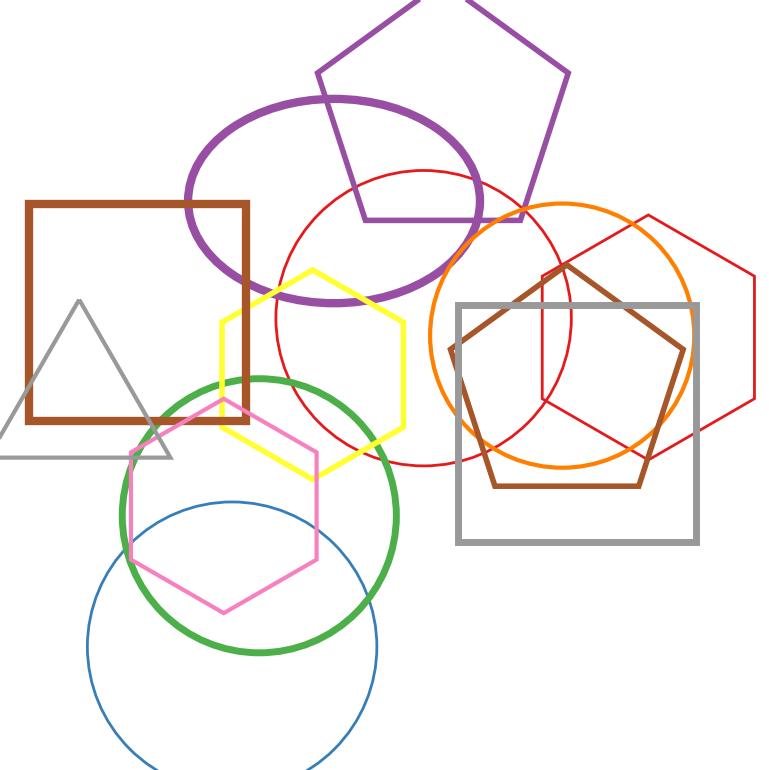[{"shape": "circle", "thickness": 1, "radius": 0.96, "center": [0.55, 0.587]}, {"shape": "hexagon", "thickness": 1, "radius": 0.8, "center": [0.842, 0.562]}, {"shape": "circle", "thickness": 1, "radius": 0.94, "center": [0.301, 0.16]}, {"shape": "circle", "thickness": 2.5, "radius": 0.89, "center": [0.337, 0.33]}, {"shape": "oval", "thickness": 3, "radius": 0.95, "center": [0.434, 0.739]}, {"shape": "pentagon", "thickness": 2, "radius": 0.86, "center": [0.575, 0.852]}, {"shape": "circle", "thickness": 1.5, "radius": 0.86, "center": [0.73, 0.564]}, {"shape": "hexagon", "thickness": 2, "radius": 0.68, "center": [0.406, 0.513]}, {"shape": "square", "thickness": 3, "radius": 0.7, "center": [0.178, 0.594]}, {"shape": "pentagon", "thickness": 2, "radius": 0.79, "center": [0.736, 0.497]}, {"shape": "hexagon", "thickness": 1.5, "radius": 0.7, "center": [0.291, 0.343]}, {"shape": "square", "thickness": 2.5, "radius": 0.77, "center": [0.75, 0.45]}, {"shape": "triangle", "thickness": 1.5, "radius": 0.68, "center": [0.103, 0.474]}]